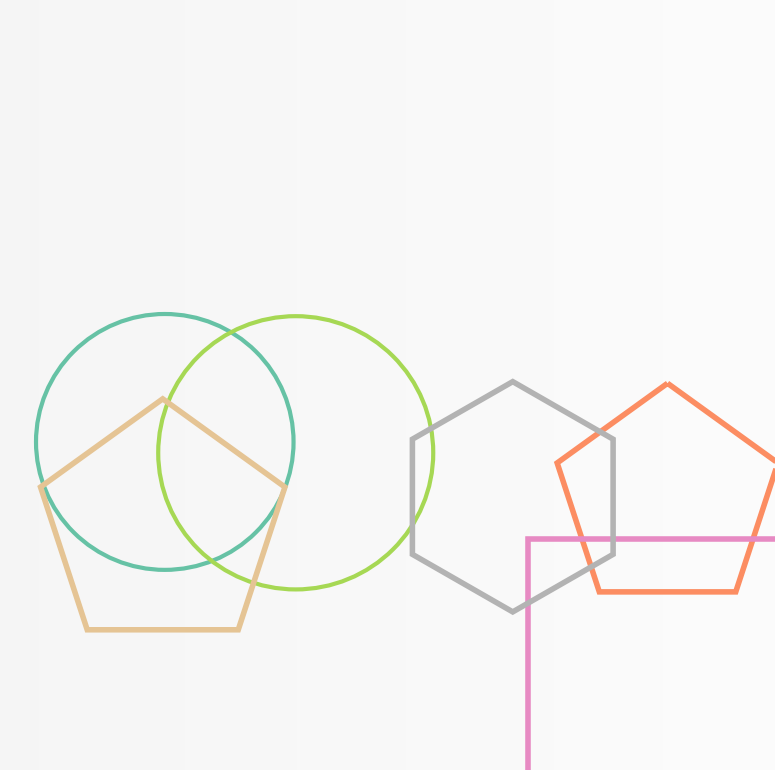[{"shape": "circle", "thickness": 1.5, "radius": 0.83, "center": [0.213, 0.426]}, {"shape": "pentagon", "thickness": 2, "radius": 0.75, "center": [0.861, 0.352]}, {"shape": "square", "thickness": 2, "radius": 0.99, "center": [0.88, 0.102]}, {"shape": "circle", "thickness": 1.5, "radius": 0.89, "center": [0.382, 0.412]}, {"shape": "pentagon", "thickness": 2, "radius": 0.83, "center": [0.21, 0.316]}, {"shape": "hexagon", "thickness": 2, "radius": 0.75, "center": [0.662, 0.355]}]